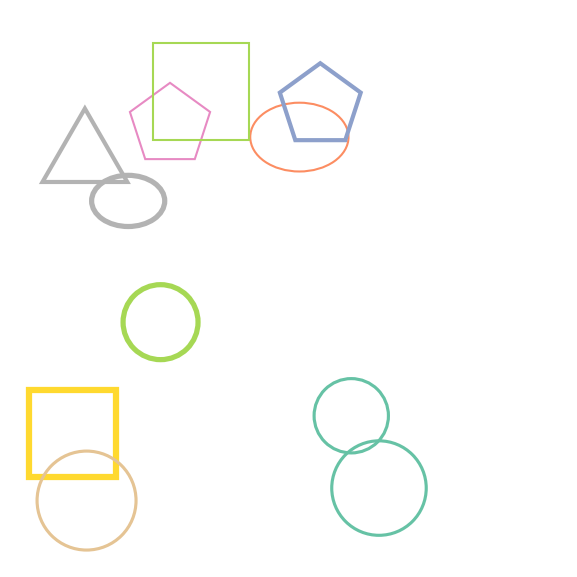[{"shape": "circle", "thickness": 1.5, "radius": 0.32, "center": [0.608, 0.279]}, {"shape": "circle", "thickness": 1.5, "radius": 0.41, "center": [0.656, 0.154]}, {"shape": "oval", "thickness": 1, "radius": 0.43, "center": [0.518, 0.762]}, {"shape": "pentagon", "thickness": 2, "radius": 0.37, "center": [0.555, 0.816]}, {"shape": "pentagon", "thickness": 1, "radius": 0.37, "center": [0.294, 0.783]}, {"shape": "square", "thickness": 1, "radius": 0.42, "center": [0.348, 0.841]}, {"shape": "circle", "thickness": 2.5, "radius": 0.32, "center": [0.278, 0.441]}, {"shape": "square", "thickness": 3, "radius": 0.38, "center": [0.126, 0.248]}, {"shape": "circle", "thickness": 1.5, "radius": 0.43, "center": [0.15, 0.132]}, {"shape": "triangle", "thickness": 2, "radius": 0.42, "center": [0.147, 0.726]}, {"shape": "oval", "thickness": 2.5, "radius": 0.32, "center": [0.222, 0.651]}]